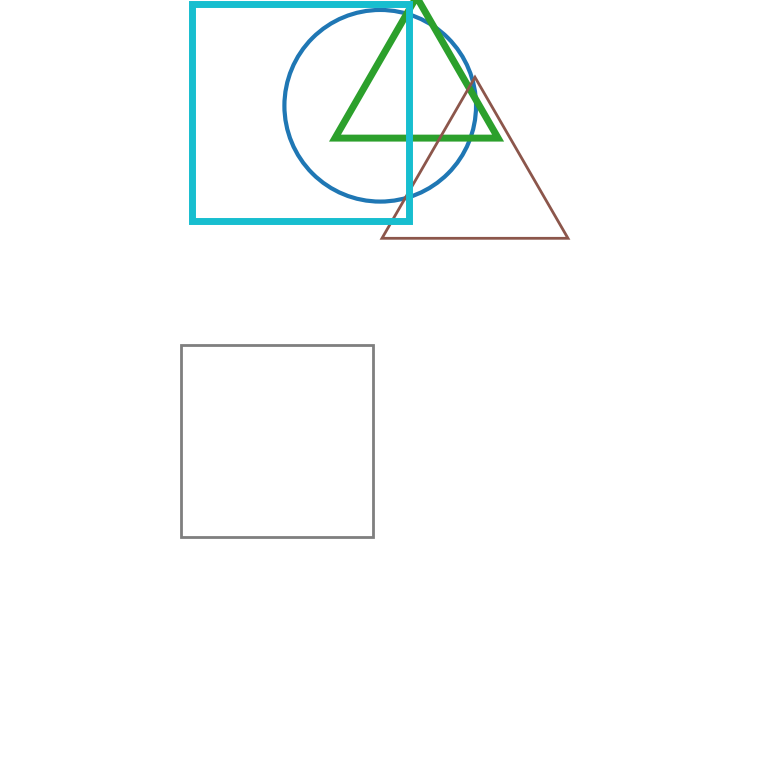[{"shape": "circle", "thickness": 1.5, "radius": 0.62, "center": [0.494, 0.863]}, {"shape": "triangle", "thickness": 2.5, "radius": 0.61, "center": [0.541, 0.882]}, {"shape": "triangle", "thickness": 1, "radius": 0.7, "center": [0.617, 0.76]}, {"shape": "square", "thickness": 1, "radius": 0.63, "center": [0.36, 0.427]}, {"shape": "square", "thickness": 2.5, "radius": 0.7, "center": [0.39, 0.854]}]